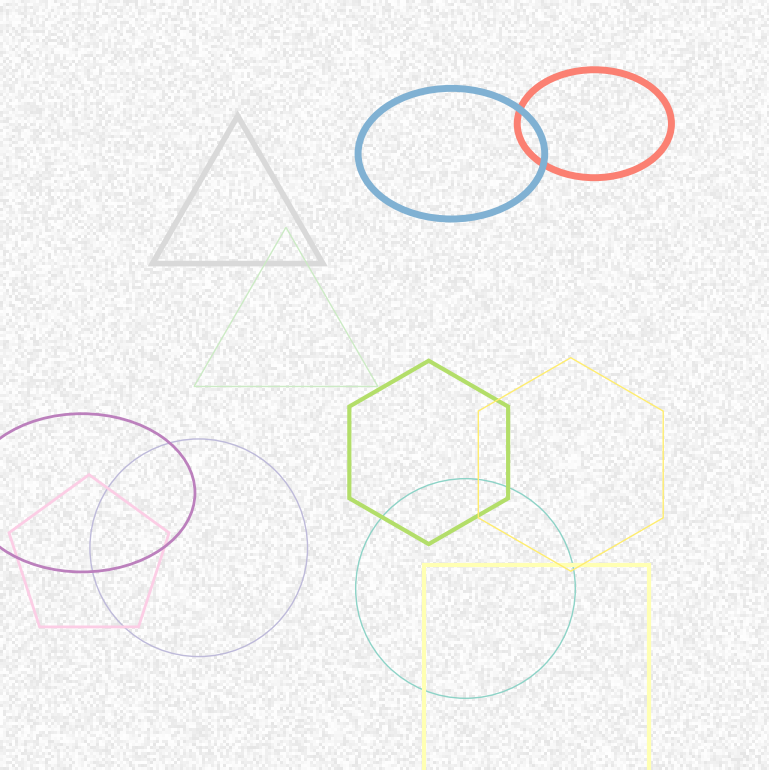[{"shape": "circle", "thickness": 0.5, "radius": 0.71, "center": [0.605, 0.236]}, {"shape": "square", "thickness": 1.5, "radius": 0.73, "center": [0.697, 0.121]}, {"shape": "circle", "thickness": 0.5, "radius": 0.71, "center": [0.258, 0.289]}, {"shape": "oval", "thickness": 2.5, "radius": 0.5, "center": [0.772, 0.839]}, {"shape": "oval", "thickness": 2.5, "radius": 0.61, "center": [0.586, 0.8]}, {"shape": "hexagon", "thickness": 1.5, "radius": 0.6, "center": [0.557, 0.412]}, {"shape": "pentagon", "thickness": 1, "radius": 0.55, "center": [0.116, 0.274]}, {"shape": "triangle", "thickness": 2, "radius": 0.64, "center": [0.309, 0.722]}, {"shape": "oval", "thickness": 1, "radius": 0.73, "center": [0.106, 0.36]}, {"shape": "triangle", "thickness": 0.5, "radius": 0.69, "center": [0.371, 0.567]}, {"shape": "hexagon", "thickness": 0.5, "radius": 0.69, "center": [0.741, 0.397]}]